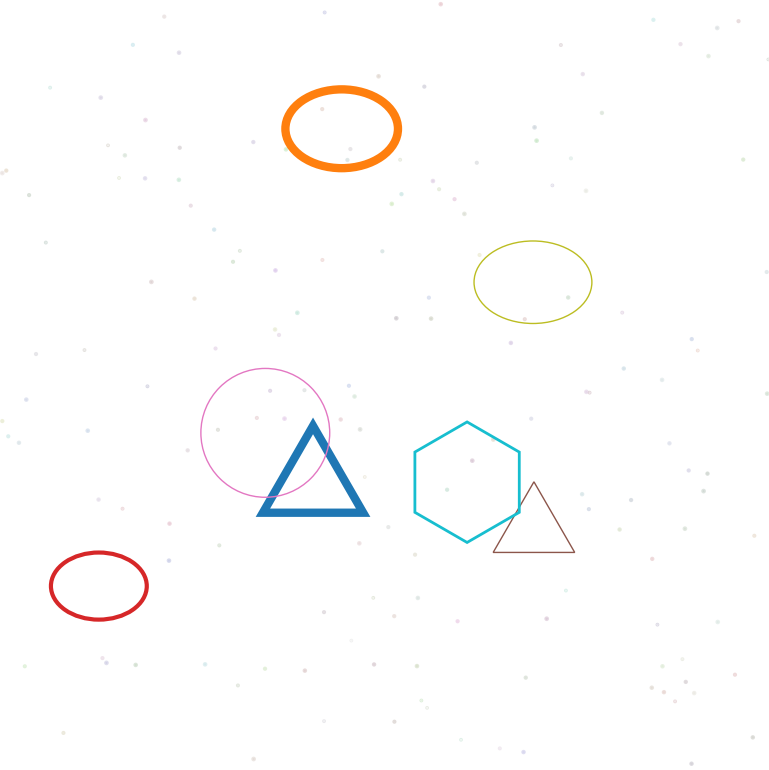[{"shape": "triangle", "thickness": 3, "radius": 0.38, "center": [0.407, 0.372]}, {"shape": "oval", "thickness": 3, "radius": 0.37, "center": [0.444, 0.833]}, {"shape": "oval", "thickness": 1.5, "radius": 0.31, "center": [0.128, 0.239]}, {"shape": "triangle", "thickness": 0.5, "radius": 0.31, "center": [0.693, 0.313]}, {"shape": "circle", "thickness": 0.5, "radius": 0.42, "center": [0.345, 0.438]}, {"shape": "oval", "thickness": 0.5, "radius": 0.38, "center": [0.692, 0.633]}, {"shape": "hexagon", "thickness": 1, "radius": 0.39, "center": [0.607, 0.374]}]